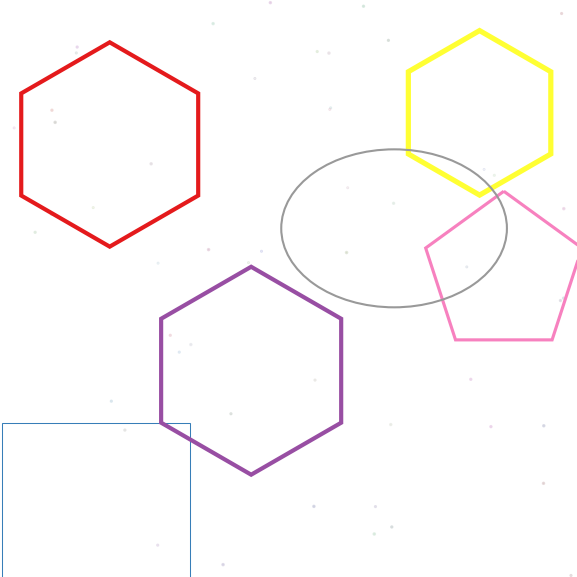[{"shape": "hexagon", "thickness": 2, "radius": 0.88, "center": [0.19, 0.749]}, {"shape": "square", "thickness": 0.5, "radius": 0.81, "center": [0.166, 0.104]}, {"shape": "hexagon", "thickness": 2, "radius": 0.9, "center": [0.435, 0.357]}, {"shape": "hexagon", "thickness": 2.5, "radius": 0.71, "center": [0.83, 0.804]}, {"shape": "pentagon", "thickness": 1.5, "radius": 0.71, "center": [0.872, 0.526]}, {"shape": "oval", "thickness": 1, "radius": 0.98, "center": [0.682, 0.604]}]